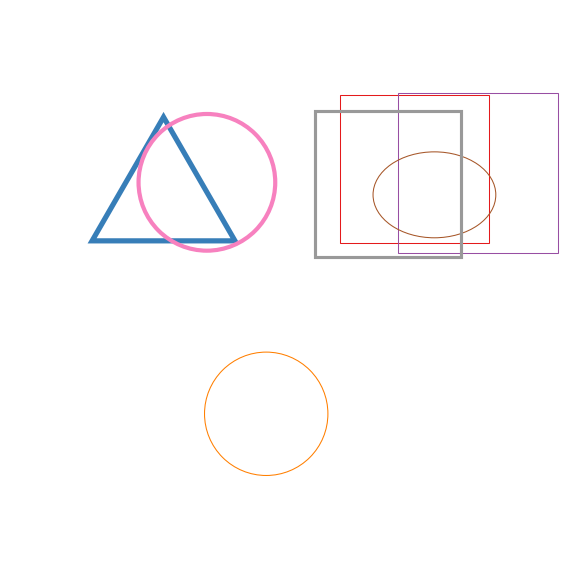[{"shape": "square", "thickness": 0.5, "radius": 0.64, "center": [0.718, 0.707]}, {"shape": "triangle", "thickness": 2.5, "radius": 0.71, "center": [0.283, 0.653]}, {"shape": "square", "thickness": 0.5, "radius": 0.69, "center": [0.827, 0.7]}, {"shape": "circle", "thickness": 0.5, "radius": 0.53, "center": [0.461, 0.283]}, {"shape": "oval", "thickness": 0.5, "radius": 0.53, "center": [0.752, 0.662]}, {"shape": "circle", "thickness": 2, "radius": 0.59, "center": [0.358, 0.683]}, {"shape": "square", "thickness": 1.5, "radius": 0.63, "center": [0.672, 0.681]}]